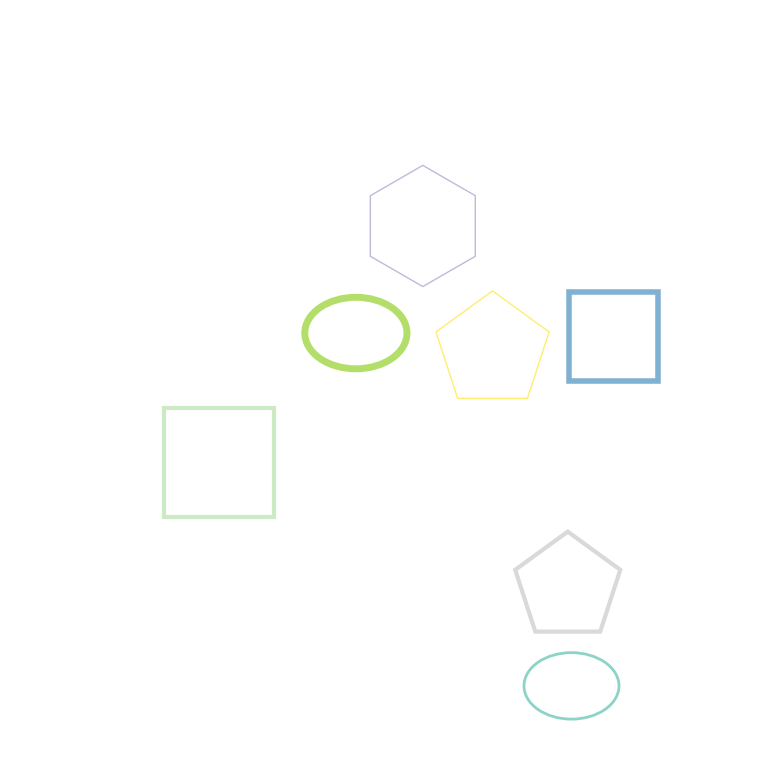[{"shape": "oval", "thickness": 1, "radius": 0.31, "center": [0.742, 0.109]}, {"shape": "hexagon", "thickness": 0.5, "radius": 0.39, "center": [0.549, 0.707]}, {"shape": "square", "thickness": 2, "radius": 0.29, "center": [0.797, 0.563]}, {"shape": "oval", "thickness": 2.5, "radius": 0.33, "center": [0.462, 0.567]}, {"shape": "pentagon", "thickness": 1.5, "radius": 0.36, "center": [0.737, 0.238]}, {"shape": "square", "thickness": 1.5, "radius": 0.36, "center": [0.284, 0.4]}, {"shape": "pentagon", "thickness": 0.5, "radius": 0.39, "center": [0.64, 0.545]}]